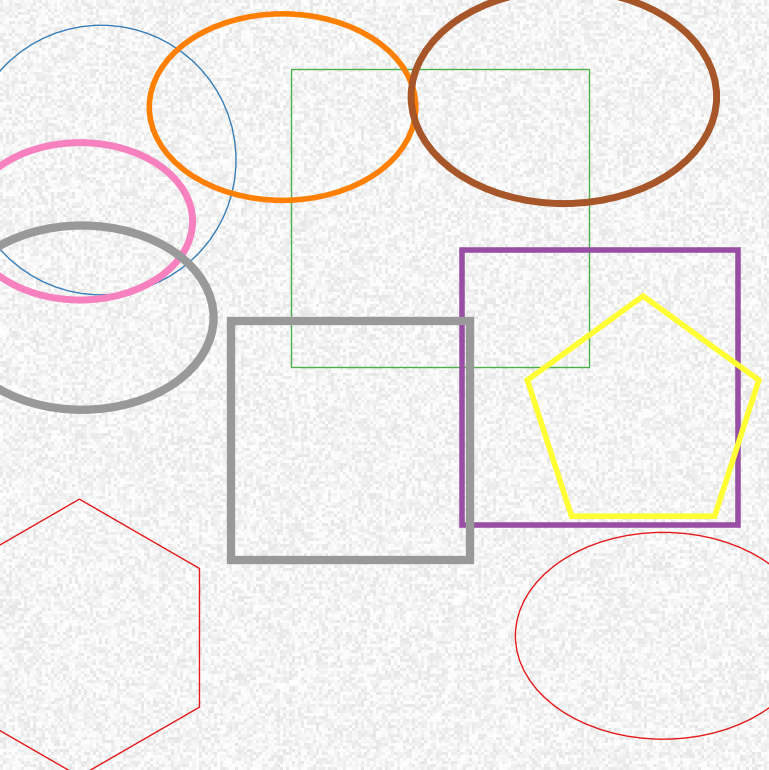[{"shape": "hexagon", "thickness": 0.5, "radius": 0.9, "center": [0.103, 0.172]}, {"shape": "oval", "thickness": 0.5, "radius": 0.96, "center": [0.861, 0.174]}, {"shape": "circle", "thickness": 0.5, "radius": 0.88, "center": [0.131, 0.792]}, {"shape": "square", "thickness": 0.5, "radius": 0.97, "center": [0.571, 0.717]}, {"shape": "square", "thickness": 2, "radius": 0.9, "center": [0.779, 0.497]}, {"shape": "oval", "thickness": 2, "radius": 0.87, "center": [0.367, 0.861]}, {"shape": "pentagon", "thickness": 2, "radius": 0.79, "center": [0.835, 0.457]}, {"shape": "oval", "thickness": 2.5, "radius": 0.99, "center": [0.732, 0.874]}, {"shape": "oval", "thickness": 2.5, "radius": 0.73, "center": [0.104, 0.713]}, {"shape": "oval", "thickness": 3, "radius": 0.85, "center": [0.106, 0.587]}, {"shape": "square", "thickness": 3, "radius": 0.78, "center": [0.455, 0.428]}]